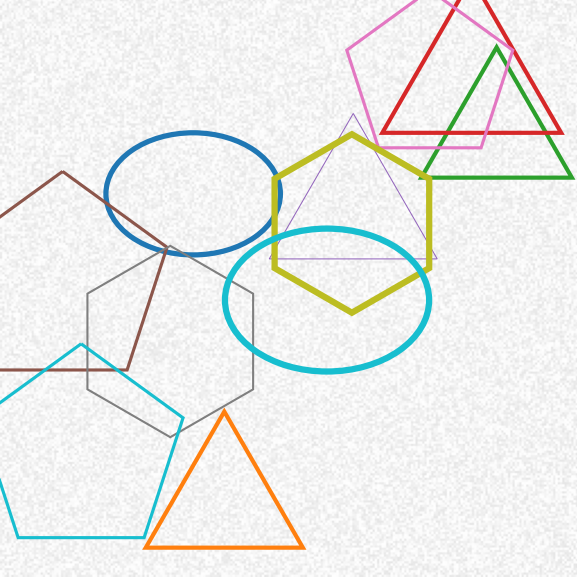[{"shape": "oval", "thickness": 2.5, "radius": 0.76, "center": [0.334, 0.663]}, {"shape": "triangle", "thickness": 2, "radius": 0.79, "center": [0.388, 0.129]}, {"shape": "triangle", "thickness": 2, "radius": 0.75, "center": [0.86, 0.767]}, {"shape": "triangle", "thickness": 2, "radius": 0.89, "center": [0.817, 0.859]}, {"shape": "triangle", "thickness": 0.5, "radius": 0.84, "center": [0.612, 0.635]}, {"shape": "pentagon", "thickness": 1.5, "radius": 0.95, "center": [0.108, 0.512]}, {"shape": "pentagon", "thickness": 1.5, "radius": 0.76, "center": [0.744, 0.865]}, {"shape": "hexagon", "thickness": 1, "radius": 0.83, "center": [0.295, 0.408]}, {"shape": "hexagon", "thickness": 3, "radius": 0.77, "center": [0.609, 0.612]}, {"shape": "oval", "thickness": 3, "radius": 0.88, "center": [0.566, 0.48]}, {"shape": "pentagon", "thickness": 1.5, "radius": 0.93, "center": [0.14, 0.218]}]